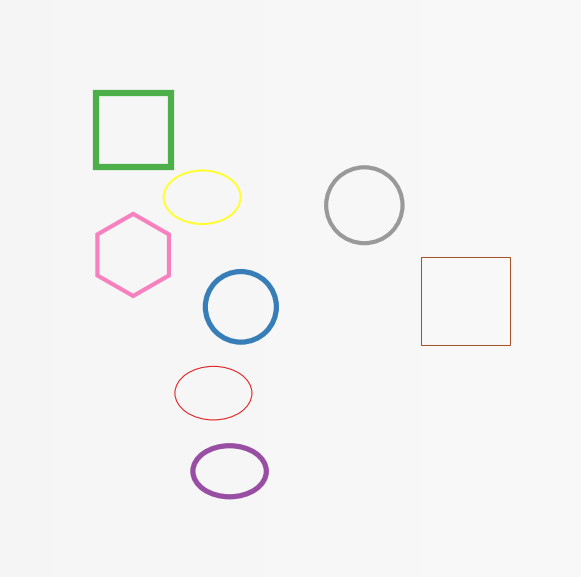[{"shape": "oval", "thickness": 0.5, "radius": 0.33, "center": [0.367, 0.318]}, {"shape": "circle", "thickness": 2.5, "radius": 0.31, "center": [0.414, 0.468]}, {"shape": "square", "thickness": 3, "radius": 0.32, "center": [0.229, 0.774]}, {"shape": "oval", "thickness": 2.5, "radius": 0.32, "center": [0.395, 0.183]}, {"shape": "oval", "thickness": 1, "radius": 0.33, "center": [0.348, 0.658]}, {"shape": "square", "thickness": 0.5, "radius": 0.38, "center": [0.8, 0.478]}, {"shape": "hexagon", "thickness": 2, "radius": 0.36, "center": [0.229, 0.558]}, {"shape": "circle", "thickness": 2, "radius": 0.33, "center": [0.627, 0.644]}]